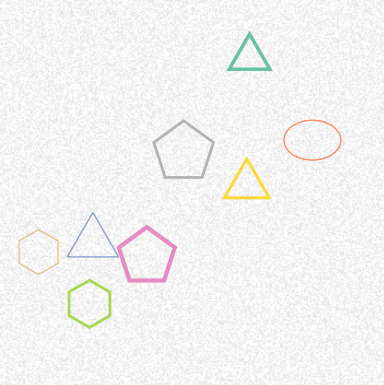[{"shape": "triangle", "thickness": 2.5, "radius": 0.3, "center": [0.648, 0.851]}, {"shape": "oval", "thickness": 1, "radius": 0.37, "center": [0.811, 0.636]}, {"shape": "triangle", "thickness": 1, "radius": 0.38, "center": [0.241, 0.371]}, {"shape": "pentagon", "thickness": 3, "radius": 0.38, "center": [0.381, 0.333]}, {"shape": "hexagon", "thickness": 2, "radius": 0.31, "center": [0.232, 0.211]}, {"shape": "triangle", "thickness": 2, "radius": 0.34, "center": [0.641, 0.52]}, {"shape": "hexagon", "thickness": 1, "radius": 0.29, "center": [0.1, 0.345]}, {"shape": "pentagon", "thickness": 2, "radius": 0.41, "center": [0.477, 0.605]}]